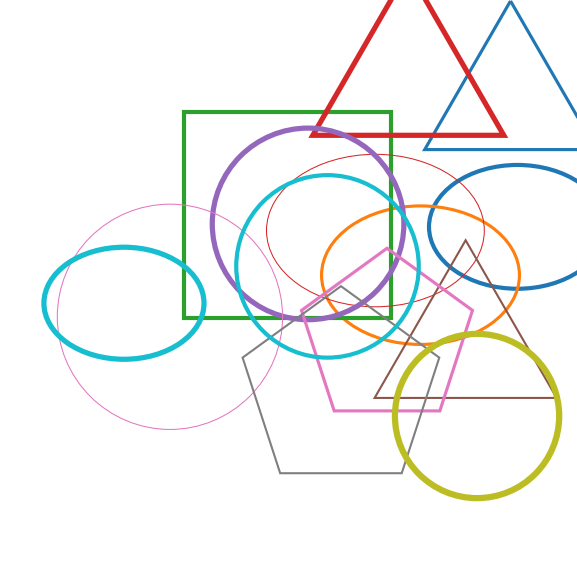[{"shape": "oval", "thickness": 2, "radius": 0.77, "center": [0.896, 0.606]}, {"shape": "triangle", "thickness": 1.5, "radius": 0.86, "center": [0.884, 0.826]}, {"shape": "oval", "thickness": 1.5, "radius": 0.86, "center": [0.728, 0.523]}, {"shape": "square", "thickness": 2, "radius": 0.89, "center": [0.498, 0.626]}, {"shape": "triangle", "thickness": 2.5, "radius": 0.95, "center": [0.707, 0.86]}, {"shape": "oval", "thickness": 0.5, "radius": 0.94, "center": [0.65, 0.6]}, {"shape": "circle", "thickness": 2.5, "radius": 0.83, "center": [0.533, 0.611]}, {"shape": "triangle", "thickness": 1, "radius": 0.91, "center": [0.806, 0.401]}, {"shape": "pentagon", "thickness": 1.5, "radius": 0.78, "center": [0.67, 0.414]}, {"shape": "circle", "thickness": 0.5, "radius": 0.98, "center": [0.294, 0.451]}, {"shape": "pentagon", "thickness": 1, "radius": 0.9, "center": [0.59, 0.325]}, {"shape": "circle", "thickness": 3, "radius": 0.71, "center": [0.826, 0.279]}, {"shape": "oval", "thickness": 2.5, "radius": 0.69, "center": [0.215, 0.474]}, {"shape": "circle", "thickness": 2, "radius": 0.79, "center": [0.567, 0.538]}]